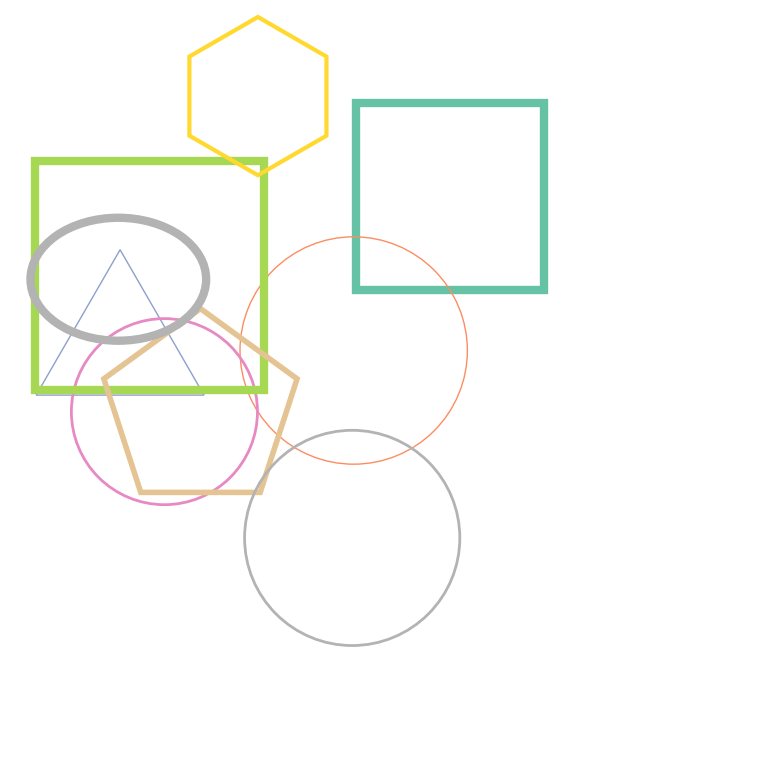[{"shape": "square", "thickness": 3, "radius": 0.61, "center": [0.584, 0.745]}, {"shape": "circle", "thickness": 0.5, "radius": 0.74, "center": [0.459, 0.545]}, {"shape": "triangle", "thickness": 0.5, "radius": 0.63, "center": [0.156, 0.55]}, {"shape": "circle", "thickness": 1, "radius": 0.6, "center": [0.214, 0.465]}, {"shape": "square", "thickness": 3, "radius": 0.74, "center": [0.194, 0.642]}, {"shape": "hexagon", "thickness": 1.5, "radius": 0.51, "center": [0.335, 0.875]}, {"shape": "pentagon", "thickness": 2, "radius": 0.66, "center": [0.26, 0.467]}, {"shape": "circle", "thickness": 1, "radius": 0.7, "center": [0.457, 0.301]}, {"shape": "oval", "thickness": 3, "radius": 0.57, "center": [0.154, 0.637]}]